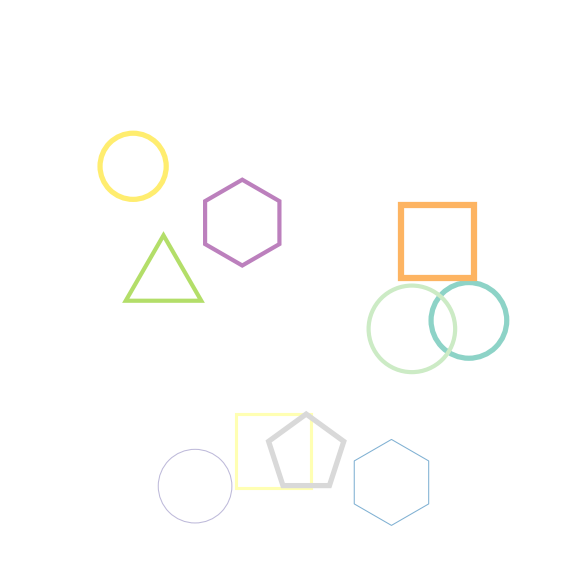[{"shape": "circle", "thickness": 2.5, "radius": 0.33, "center": [0.812, 0.444]}, {"shape": "square", "thickness": 1.5, "radius": 0.32, "center": [0.474, 0.218]}, {"shape": "circle", "thickness": 0.5, "radius": 0.32, "center": [0.338, 0.157]}, {"shape": "hexagon", "thickness": 0.5, "radius": 0.37, "center": [0.678, 0.164]}, {"shape": "square", "thickness": 3, "radius": 0.32, "center": [0.758, 0.58]}, {"shape": "triangle", "thickness": 2, "radius": 0.38, "center": [0.283, 0.516]}, {"shape": "pentagon", "thickness": 2.5, "radius": 0.34, "center": [0.53, 0.214]}, {"shape": "hexagon", "thickness": 2, "radius": 0.37, "center": [0.419, 0.614]}, {"shape": "circle", "thickness": 2, "radius": 0.37, "center": [0.713, 0.43]}, {"shape": "circle", "thickness": 2.5, "radius": 0.29, "center": [0.231, 0.711]}]